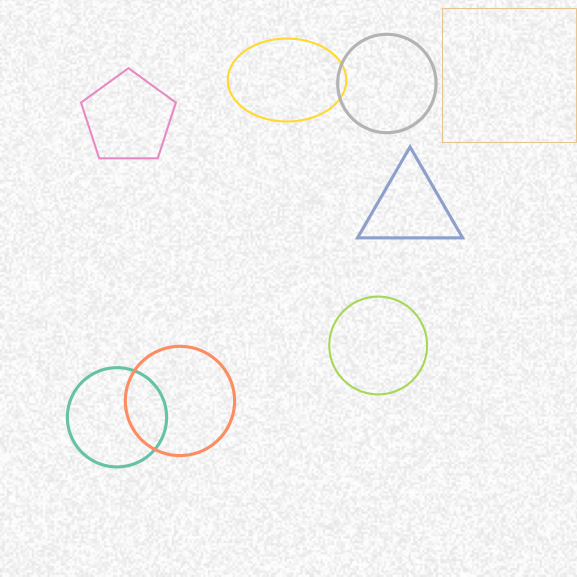[{"shape": "circle", "thickness": 1.5, "radius": 0.43, "center": [0.203, 0.277]}, {"shape": "circle", "thickness": 1.5, "radius": 0.47, "center": [0.312, 0.305]}, {"shape": "triangle", "thickness": 1.5, "radius": 0.53, "center": [0.71, 0.64]}, {"shape": "pentagon", "thickness": 1, "radius": 0.43, "center": [0.222, 0.795]}, {"shape": "circle", "thickness": 1, "radius": 0.42, "center": [0.655, 0.401]}, {"shape": "oval", "thickness": 1, "radius": 0.51, "center": [0.497, 0.861]}, {"shape": "square", "thickness": 0.5, "radius": 0.58, "center": [0.882, 0.869]}, {"shape": "circle", "thickness": 1.5, "radius": 0.43, "center": [0.67, 0.855]}]